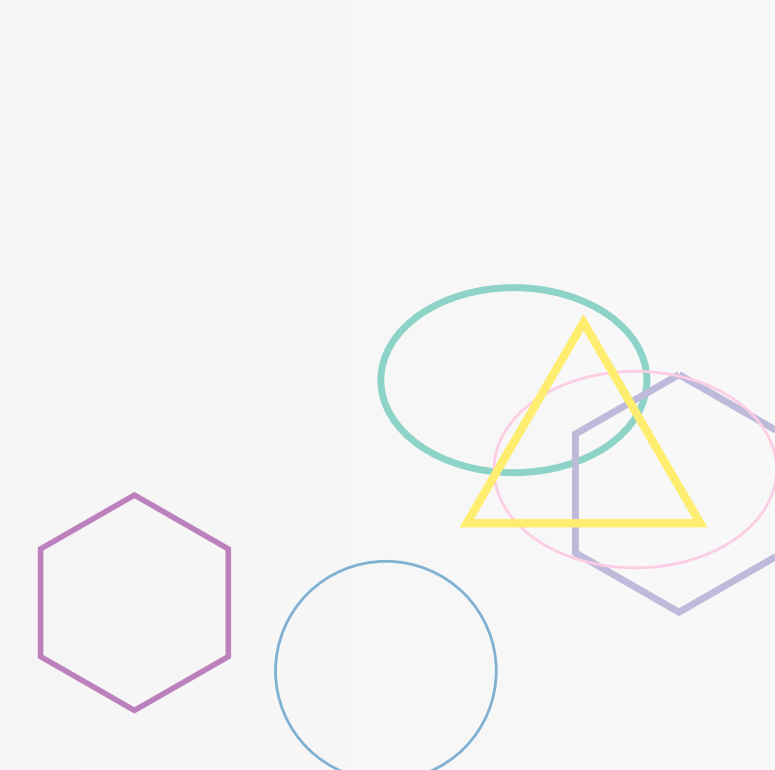[{"shape": "oval", "thickness": 2.5, "radius": 0.86, "center": [0.663, 0.506]}, {"shape": "hexagon", "thickness": 2.5, "radius": 0.77, "center": [0.876, 0.359]}, {"shape": "circle", "thickness": 1, "radius": 0.71, "center": [0.498, 0.129]}, {"shape": "oval", "thickness": 1, "radius": 0.91, "center": [0.82, 0.39]}, {"shape": "hexagon", "thickness": 2, "radius": 0.7, "center": [0.173, 0.217]}, {"shape": "triangle", "thickness": 3, "radius": 0.87, "center": [0.753, 0.407]}]